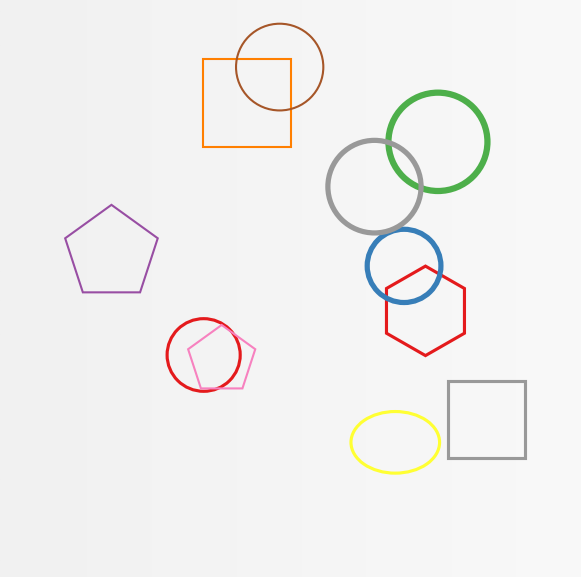[{"shape": "circle", "thickness": 1.5, "radius": 0.31, "center": [0.35, 0.384]}, {"shape": "hexagon", "thickness": 1.5, "radius": 0.39, "center": [0.732, 0.461]}, {"shape": "circle", "thickness": 2.5, "radius": 0.32, "center": [0.695, 0.539]}, {"shape": "circle", "thickness": 3, "radius": 0.43, "center": [0.753, 0.754]}, {"shape": "pentagon", "thickness": 1, "radius": 0.42, "center": [0.192, 0.561]}, {"shape": "square", "thickness": 1, "radius": 0.38, "center": [0.425, 0.821]}, {"shape": "oval", "thickness": 1.5, "radius": 0.38, "center": [0.68, 0.233]}, {"shape": "circle", "thickness": 1, "radius": 0.38, "center": [0.481, 0.883]}, {"shape": "pentagon", "thickness": 1, "radius": 0.3, "center": [0.381, 0.376]}, {"shape": "circle", "thickness": 2.5, "radius": 0.4, "center": [0.644, 0.676]}, {"shape": "square", "thickness": 1.5, "radius": 0.33, "center": [0.837, 0.273]}]